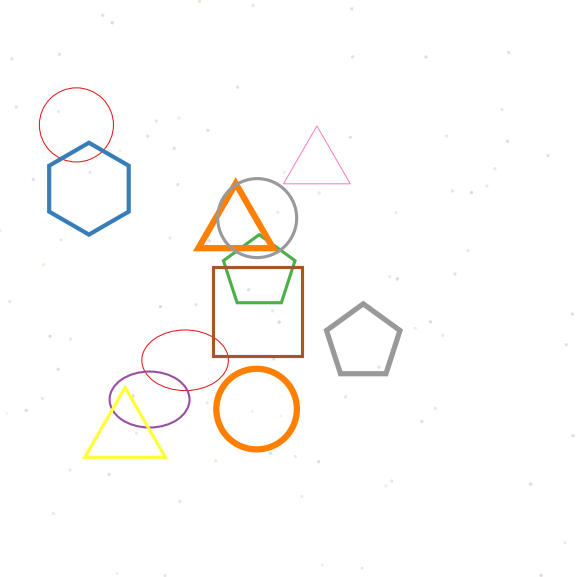[{"shape": "circle", "thickness": 0.5, "radius": 0.32, "center": [0.132, 0.783]}, {"shape": "oval", "thickness": 0.5, "radius": 0.37, "center": [0.321, 0.375]}, {"shape": "hexagon", "thickness": 2, "radius": 0.4, "center": [0.154, 0.672]}, {"shape": "pentagon", "thickness": 1.5, "radius": 0.33, "center": [0.449, 0.528]}, {"shape": "oval", "thickness": 1, "radius": 0.35, "center": [0.259, 0.307]}, {"shape": "triangle", "thickness": 3, "radius": 0.37, "center": [0.408, 0.607]}, {"shape": "circle", "thickness": 3, "radius": 0.35, "center": [0.444, 0.291]}, {"shape": "triangle", "thickness": 1.5, "radius": 0.4, "center": [0.217, 0.248]}, {"shape": "square", "thickness": 1.5, "radius": 0.38, "center": [0.446, 0.46]}, {"shape": "triangle", "thickness": 0.5, "radius": 0.33, "center": [0.549, 0.714]}, {"shape": "pentagon", "thickness": 2.5, "radius": 0.33, "center": [0.629, 0.406]}, {"shape": "circle", "thickness": 1.5, "radius": 0.34, "center": [0.445, 0.621]}]